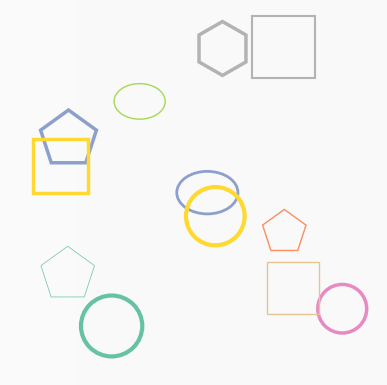[{"shape": "circle", "thickness": 3, "radius": 0.4, "center": [0.288, 0.153]}, {"shape": "pentagon", "thickness": 0.5, "radius": 0.36, "center": [0.175, 0.288]}, {"shape": "pentagon", "thickness": 1, "radius": 0.29, "center": [0.734, 0.397]}, {"shape": "oval", "thickness": 2, "radius": 0.39, "center": [0.535, 0.5]}, {"shape": "pentagon", "thickness": 2.5, "radius": 0.38, "center": [0.177, 0.638]}, {"shape": "circle", "thickness": 2.5, "radius": 0.32, "center": [0.883, 0.198]}, {"shape": "oval", "thickness": 1, "radius": 0.33, "center": [0.36, 0.737]}, {"shape": "square", "thickness": 2.5, "radius": 0.35, "center": [0.156, 0.569]}, {"shape": "circle", "thickness": 3, "radius": 0.38, "center": [0.556, 0.439]}, {"shape": "square", "thickness": 1, "radius": 0.34, "center": [0.757, 0.252]}, {"shape": "square", "thickness": 1.5, "radius": 0.4, "center": [0.731, 0.878]}, {"shape": "hexagon", "thickness": 2.5, "radius": 0.35, "center": [0.574, 0.874]}]